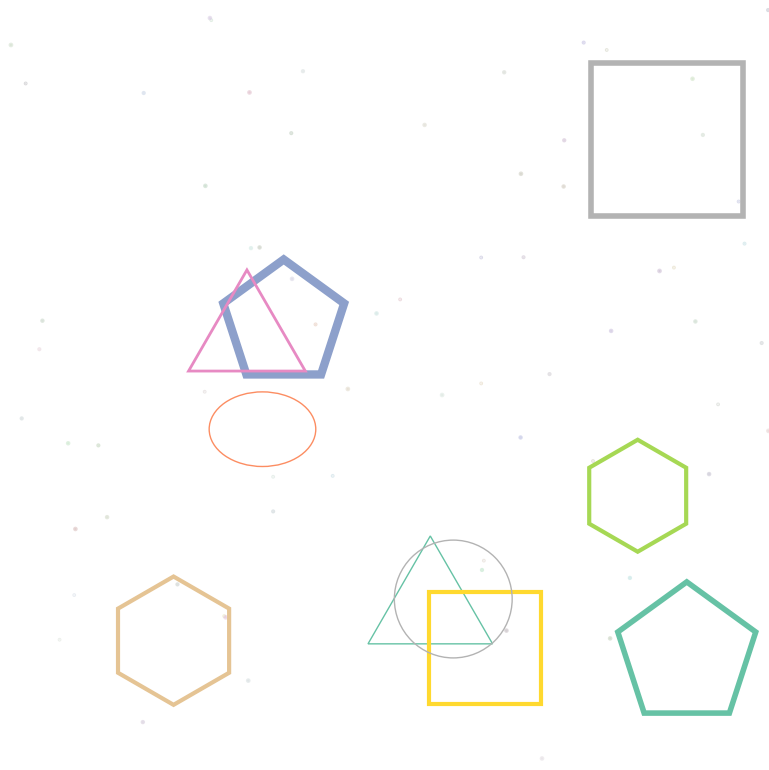[{"shape": "triangle", "thickness": 0.5, "radius": 0.47, "center": [0.559, 0.211]}, {"shape": "pentagon", "thickness": 2, "radius": 0.47, "center": [0.892, 0.15]}, {"shape": "oval", "thickness": 0.5, "radius": 0.35, "center": [0.341, 0.443]}, {"shape": "pentagon", "thickness": 3, "radius": 0.41, "center": [0.368, 0.58]}, {"shape": "triangle", "thickness": 1, "radius": 0.44, "center": [0.321, 0.562]}, {"shape": "hexagon", "thickness": 1.5, "radius": 0.36, "center": [0.828, 0.356]}, {"shape": "square", "thickness": 1.5, "radius": 0.36, "center": [0.63, 0.159]}, {"shape": "hexagon", "thickness": 1.5, "radius": 0.42, "center": [0.225, 0.168]}, {"shape": "square", "thickness": 2, "radius": 0.49, "center": [0.866, 0.819]}, {"shape": "circle", "thickness": 0.5, "radius": 0.38, "center": [0.589, 0.222]}]